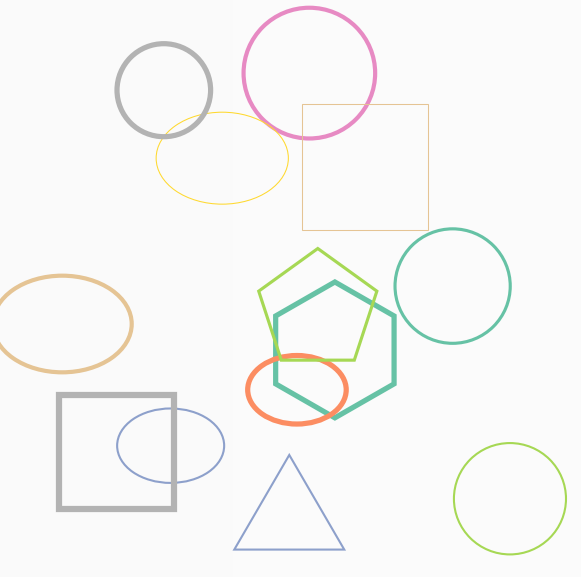[{"shape": "hexagon", "thickness": 2.5, "radius": 0.59, "center": [0.576, 0.393]}, {"shape": "circle", "thickness": 1.5, "radius": 0.5, "center": [0.779, 0.504]}, {"shape": "oval", "thickness": 2.5, "radius": 0.42, "center": [0.511, 0.324]}, {"shape": "triangle", "thickness": 1, "radius": 0.55, "center": [0.498, 0.102]}, {"shape": "oval", "thickness": 1, "radius": 0.46, "center": [0.294, 0.227]}, {"shape": "circle", "thickness": 2, "radius": 0.57, "center": [0.532, 0.873]}, {"shape": "pentagon", "thickness": 1.5, "radius": 0.53, "center": [0.547, 0.462]}, {"shape": "circle", "thickness": 1, "radius": 0.48, "center": [0.877, 0.136]}, {"shape": "oval", "thickness": 0.5, "radius": 0.57, "center": [0.382, 0.725]}, {"shape": "oval", "thickness": 2, "radius": 0.6, "center": [0.107, 0.438]}, {"shape": "square", "thickness": 0.5, "radius": 0.54, "center": [0.628, 0.71]}, {"shape": "circle", "thickness": 2.5, "radius": 0.4, "center": [0.282, 0.843]}, {"shape": "square", "thickness": 3, "radius": 0.49, "center": [0.2, 0.217]}]